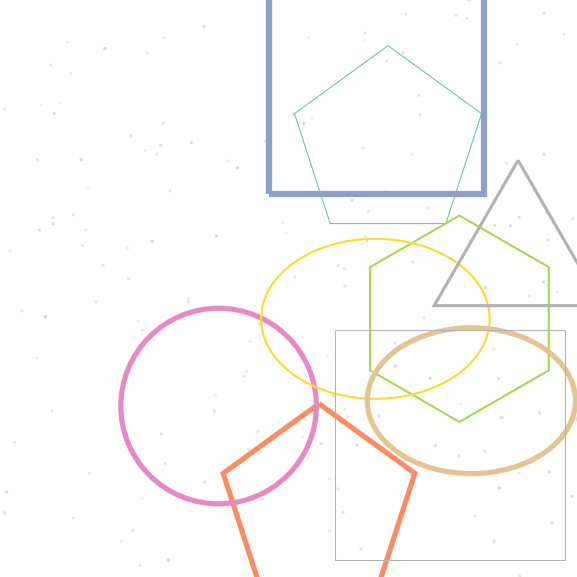[{"shape": "pentagon", "thickness": 0.5, "radius": 0.85, "center": [0.672, 0.75]}, {"shape": "pentagon", "thickness": 2.5, "radius": 0.87, "center": [0.552, 0.126]}, {"shape": "square", "thickness": 3, "radius": 0.93, "center": [0.652, 0.85]}, {"shape": "circle", "thickness": 2.5, "radius": 0.85, "center": [0.379, 0.296]}, {"shape": "hexagon", "thickness": 1, "radius": 0.89, "center": [0.796, 0.447]}, {"shape": "oval", "thickness": 1, "radius": 0.99, "center": [0.65, 0.447]}, {"shape": "oval", "thickness": 2.5, "radius": 0.9, "center": [0.816, 0.305]}, {"shape": "triangle", "thickness": 1.5, "radius": 0.84, "center": [0.897, 0.554]}, {"shape": "square", "thickness": 0.5, "radius": 1.0, "center": [0.78, 0.228]}]